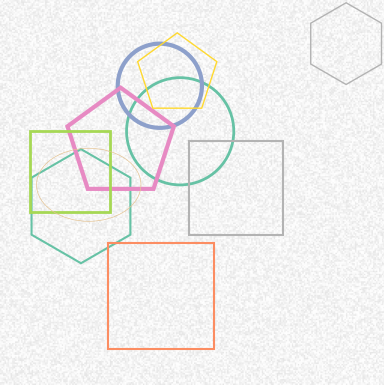[{"shape": "circle", "thickness": 2, "radius": 0.7, "center": [0.468, 0.659]}, {"shape": "hexagon", "thickness": 1.5, "radius": 0.74, "center": [0.21, 0.464]}, {"shape": "square", "thickness": 1.5, "radius": 0.69, "center": [0.419, 0.232]}, {"shape": "circle", "thickness": 3, "radius": 0.55, "center": [0.415, 0.777]}, {"shape": "pentagon", "thickness": 3, "radius": 0.73, "center": [0.313, 0.627]}, {"shape": "square", "thickness": 2, "radius": 0.53, "center": [0.182, 0.554]}, {"shape": "pentagon", "thickness": 1, "radius": 0.54, "center": [0.46, 0.807]}, {"shape": "oval", "thickness": 0.5, "radius": 0.68, "center": [0.231, 0.52]}, {"shape": "hexagon", "thickness": 1, "radius": 0.53, "center": [0.899, 0.887]}, {"shape": "square", "thickness": 1.5, "radius": 0.61, "center": [0.614, 0.511]}]